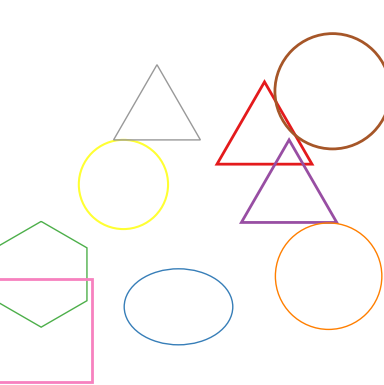[{"shape": "triangle", "thickness": 2, "radius": 0.71, "center": [0.687, 0.645]}, {"shape": "oval", "thickness": 1, "radius": 0.71, "center": [0.464, 0.203]}, {"shape": "hexagon", "thickness": 1, "radius": 0.69, "center": [0.107, 0.288]}, {"shape": "triangle", "thickness": 2, "radius": 0.71, "center": [0.751, 0.494]}, {"shape": "circle", "thickness": 1, "radius": 0.69, "center": [0.854, 0.283]}, {"shape": "circle", "thickness": 1.5, "radius": 0.58, "center": [0.321, 0.521]}, {"shape": "circle", "thickness": 2, "radius": 0.75, "center": [0.864, 0.763]}, {"shape": "square", "thickness": 2, "radius": 0.67, "center": [0.105, 0.142]}, {"shape": "triangle", "thickness": 1, "radius": 0.65, "center": [0.408, 0.702]}]